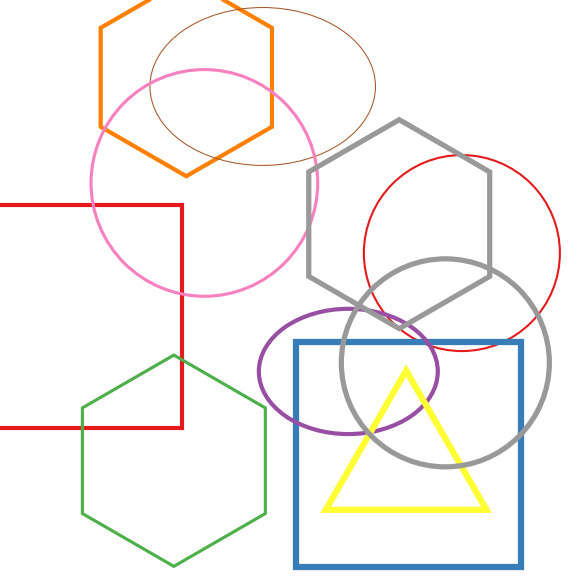[{"shape": "square", "thickness": 2, "radius": 0.97, "center": [0.122, 0.45]}, {"shape": "circle", "thickness": 1, "radius": 0.85, "center": [0.8, 0.561]}, {"shape": "square", "thickness": 3, "radius": 0.97, "center": [0.707, 0.212]}, {"shape": "hexagon", "thickness": 1.5, "radius": 0.91, "center": [0.301, 0.201]}, {"shape": "oval", "thickness": 2, "radius": 0.77, "center": [0.603, 0.356]}, {"shape": "hexagon", "thickness": 2, "radius": 0.86, "center": [0.323, 0.865]}, {"shape": "triangle", "thickness": 3, "radius": 0.8, "center": [0.703, 0.197]}, {"shape": "oval", "thickness": 0.5, "radius": 0.98, "center": [0.455, 0.849]}, {"shape": "circle", "thickness": 1.5, "radius": 0.98, "center": [0.354, 0.682]}, {"shape": "hexagon", "thickness": 2.5, "radius": 0.9, "center": [0.691, 0.611]}, {"shape": "circle", "thickness": 2.5, "radius": 0.9, "center": [0.771, 0.371]}]